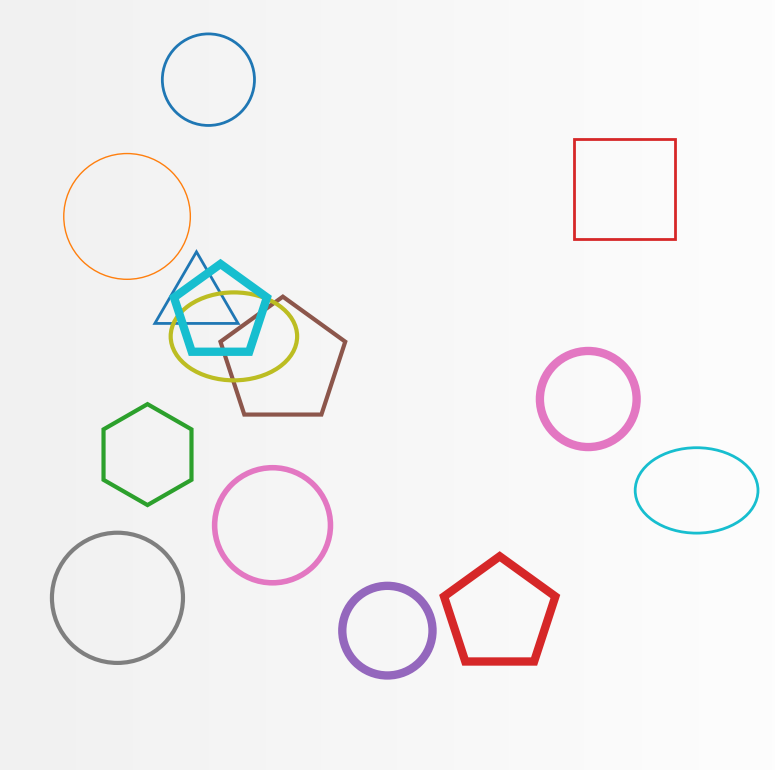[{"shape": "triangle", "thickness": 1, "radius": 0.31, "center": [0.254, 0.611]}, {"shape": "circle", "thickness": 1, "radius": 0.3, "center": [0.269, 0.897]}, {"shape": "circle", "thickness": 0.5, "radius": 0.41, "center": [0.164, 0.719]}, {"shape": "hexagon", "thickness": 1.5, "radius": 0.33, "center": [0.19, 0.41]}, {"shape": "pentagon", "thickness": 3, "radius": 0.38, "center": [0.645, 0.202]}, {"shape": "square", "thickness": 1, "radius": 0.32, "center": [0.806, 0.754]}, {"shape": "circle", "thickness": 3, "radius": 0.29, "center": [0.5, 0.181]}, {"shape": "pentagon", "thickness": 1.5, "radius": 0.42, "center": [0.365, 0.53]}, {"shape": "circle", "thickness": 2, "radius": 0.37, "center": [0.352, 0.318]}, {"shape": "circle", "thickness": 3, "radius": 0.31, "center": [0.759, 0.482]}, {"shape": "circle", "thickness": 1.5, "radius": 0.42, "center": [0.152, 0.224]}, {"shape": "oval", "thickness": 1.5, "radius": 0.41, "center": [0.302, 0.563]}, {"shape": "oval", "thickness": 1, "radius": 0.4, "center": [0.899, 0.363]}, {"shape": "pentagon", "thickness": 3, "radius": 0.32, "center": [0.285, 0.594]}]